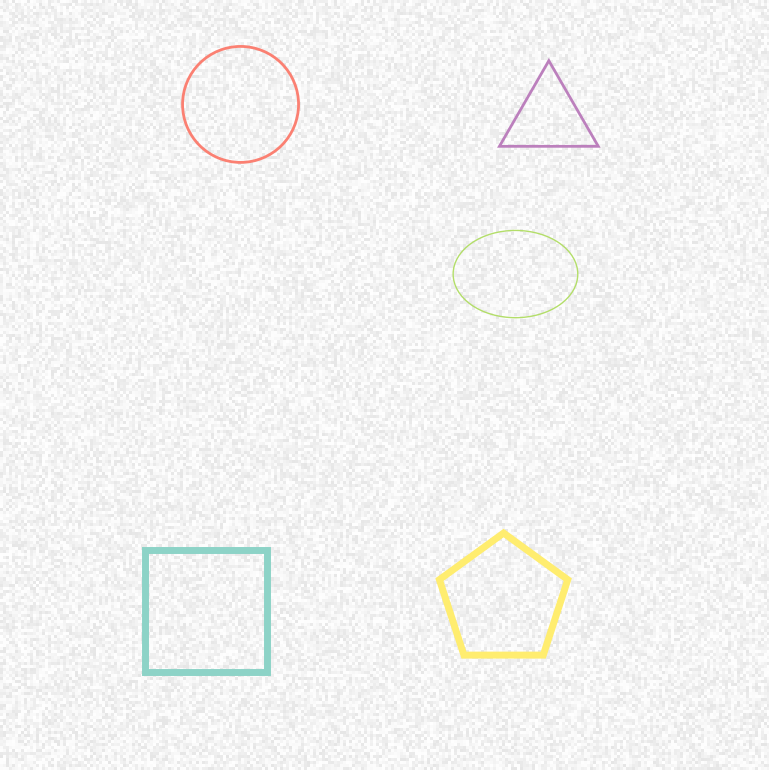[{"shape": "square", "thickness": 2.5, "radius": 0.39, "center": [0.268, 0.207]}, {"shape": "circle", "thickness": 1, "radius": 0.38, "center": [0.312, 0.864]}, {"shape": "oval", "thickness": 0.5, "radius": 0.4, "center": [0.669, 0.644]}, {"shape": "triangle", "thickness": 1, "radius": 0.37, "center": [0.713, 0.847]}, {"shape": "pentagon", "thickness": 2.5, "radius": 0.44, "center": [0.654, 0.22]}]